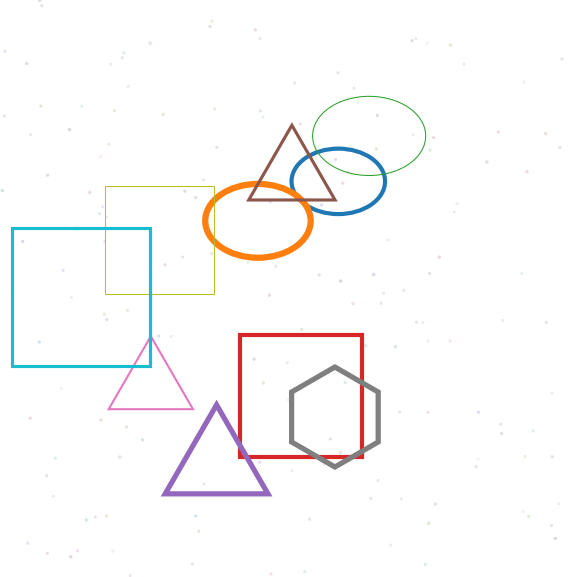[{"shape": "oval", "thickness": 2, "radius": 0.4, "center": [0.586, 0.685]}, {"shape": "oval", "thickness": 3, "radius": 0.46, "center": [0.447, 0.617]}, {"shape": "oval", "thickness": 0.5, "radius": 0.49, "center": [0.639, 0.764]}, {"shape": "square", "thickness": 2, "radius": 0.53, "center": [0.521, 0.314]}, {"shape": "triangle", "thickness": 2.5, "radius": 0.51, "center": [0.375, 0.195]}, {"shape": "triangle", "thickness": 1.5, "radius": 0.43, "center": [0.505, 0.696]}, {"shape": "triangle", "thickness": 1, "radius": 0.42, "center": [0.261, 0.333]}, {"shape": "hexagon", "thickness": 2.5, "radius": 0.43, "center": [0.58, 0.277]}, {"shape": "square", "thickness": 0.5, "radius": 0.47, "center": [0.276, 0.583]}, {"shape": "square", "thickness": 1.5, "radius": 0.6, "center": [0.14, 0.484]}]